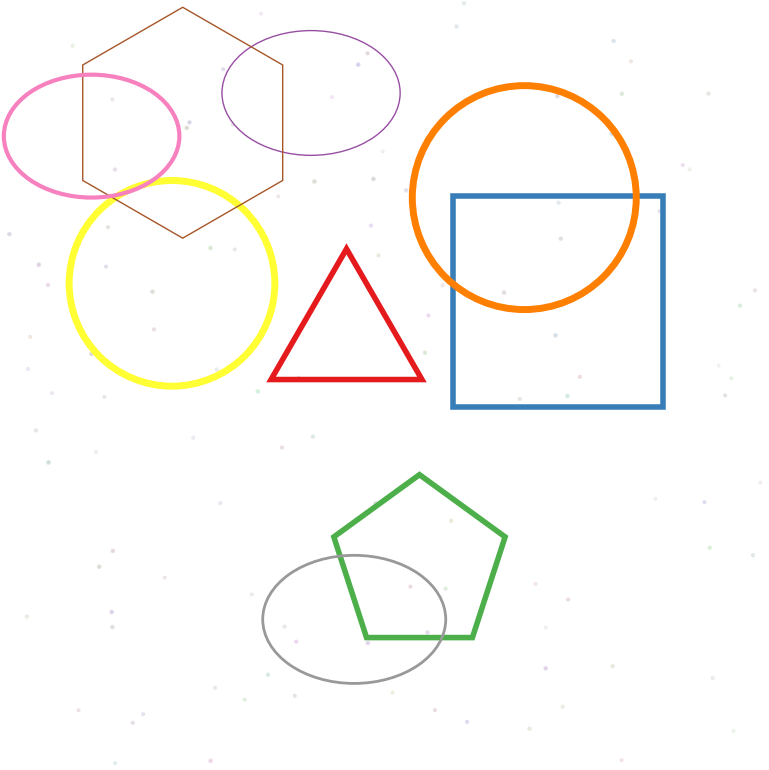[{"shape": "triangle", "thickness": 2, "radius": 0.57, "center": [0.45, 0.564]}, {"shape": "square", "thickness": 2, "radius": 0.68, "center": [0.725, 0.609]}, {"shape": "pentagon", "thickness": 2, "radius": 0.58, "center": [0.545, 0.267]}, {"shape": "oval", "thickness": 0.5, "radius": 0.58, "center": [0.404, 0.879]}, {"shape": "circle", "thickness": 2.5, "radius": 0.73, "center": [0.681, 0.743]}, {"shape": "circle", "thickness": 2.5, "radius": 0.67, "center": [0.223, 0.632]}, {"shape": "hexagon", "thickness": 0.5, "radius": 0.75, "center": [0.237, 0.841]}, {"shape": "oval", "thickness": 1.5, "radius": 0.57, "center": [0.119, 0.823]}, {"shape": "oval", "thickness": 1, "radius": 0.59, "center": [0.46, 0.196]}]